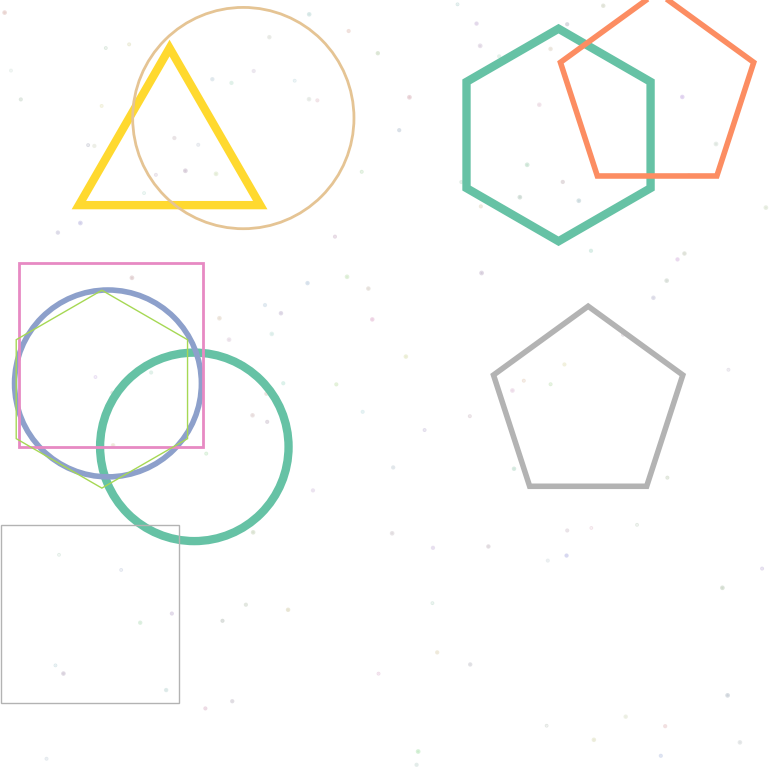[{"shape": "circle", "thickness": 3, "radius": 0.61, "center": [0.252, 0.42]}, {"shape": "hexagon", "thickness": 3, "radius": 0.69, "center": [0.725, 0.825]}, {"shape": "pentagon", "thickness": 2, "radius": 0.66, "center": [0.853, 0.878]}, {"shape": "circle", "thickness": 2, "radius": 0.61, "center": [0.14, 0.502]}, {"shape": "square", "thickness": 1, "radius": 0.6, "center": [0.144, 0.539]}, {"shape": "hexagon", "thickness": 0.5, "radius": 0.64, "center": [0.132, 0.495]}, {"shape": "triangle", "thickness": 3, "radius": 0.68, "center": [0.22, 0.802]}, {"shape": "circle", "thickness": 1, "radius": 0.72, "center": [0.316, 0.847]}, {"shape": "pentagon", "thickness": 2, "radius": 0.65, "center": [0.764, 0.473]}, {"shape": "square", "thickness": 0.5, "radius": 0.58, "center": [0.117, 0.203]}]